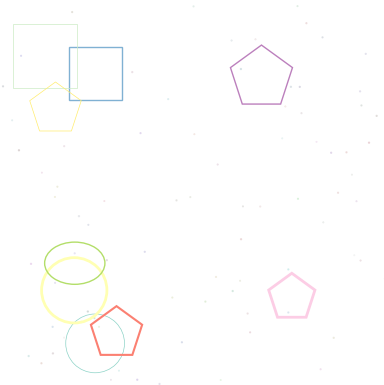[{"shape": "circle", "thickness": 0.5, "radius": 0.38, "center": [0.247, 0.108]}, {"shape": "circle", "thickness": 2, "radius": 0.42, "center": [0.193, 0.246]}, {"shape": "pentagon", "thickness": 1.5, "radius": 0.35, "center": [0.303, 0.135]}, {"shape": "square", "thickness": 1, "radius": 0.34, "center": [0.248, 0.808]}, {"shape": "oval", "thickness": 1, "radius": 0.39, "center": [0.194, 0.316]}, {"shape": "pentagon", "thickness": 2, "radius": 0.32, "center": [0.758, 0.227]}, {"shape": "pentagon", "thickness": 1, "radius": 0.42, "center": [0.679, 0.798]}, {"shape": "square", "thickness": 0.5, "radius": 0.42, "center": [0.117, 0.854]}, {"shape": "pentagon", "thickness": 0.5, "radius": 0.35, "center": [0.144, 0.717]}]